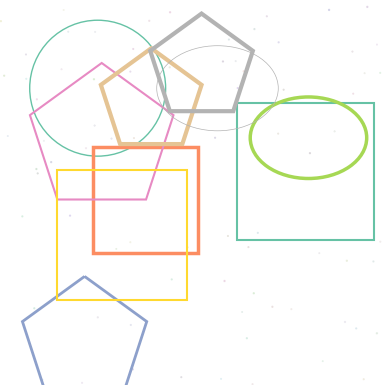[{"shape": "square", "thickness": 1.5, "radius": 0.89, "center": [0.793, 0.555]}, {"shape": "circle", "thickness": 1, "radius": 0.88, "center": [0.254, 0.771]}, {"shape": "square", "thickness": 2.5, "radius": 0.69, "center": [0.378, 0.48]}, {"shape": "pentagon", "thickness": 2, "radius": 0.85, "center": [0.22, 0.112]}, {"shape": "pentagon", "thickness": 1.5, "radius": 0.98, "center": [0.264, 0.64]}, {"shape": "oval", "thickness": 2.5, "radius": 0.76, "center": [0.801, 0.642]}, {"shape": "square", "thickness": 1.5, "radius": 0.84, "center": [0.317, 0.389]}, {"shape": "pentagon", "thickness": 3, "radius": 0.69, "center": [0.393, 0.737]}, {"shape": "pentagon", "thickness": 3, "radius": 0.7, "center": [0.523, 0.825]}, {"shape": "oval", "thickness": 0.5, "radius": 0.79, "center": [0.565, 0.771]}]